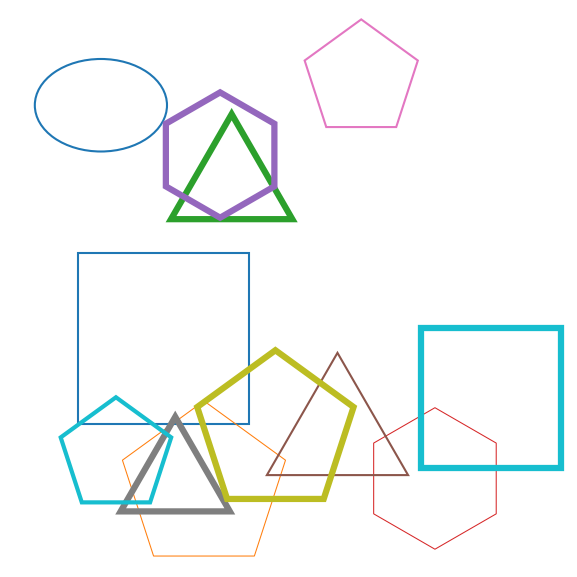[{"shape": "oval", "thickness": 1, "radius": 0.57, "center": [0.175, 0.817]}, {"shape": "square", "thickness": 1, "radius": 0.74, "center": [0.283, 0.413]}, {"shape": "pentagon", "thickness": 0.5, "radius": 0.74, "center": [0.353, 0.156]}, {"shape": "triangle", "thickness": 3, "radius": 0.61, "center": [0.401, 0.68]}, {"shape": "hexagon", "thickness": 0.5, "radius": 0.61, "center": [0.753, 0.171]}, {"shape": "hexagon", "thickness": 3, "radius": 0.54, "center": [0.381, 0.731]}, {"shape": "triangle", "thickness": 1, "radius": 0.71, "center": [0.584, 0.247]}, {"shape": "pentagon", "thickness": 1, "radius": 0.52, "center": [0.626, 0.862]}, {"shape": "triangle", "thickness": 3, "radius": 0.55, "center": [0.303, 0.168]}, {"shape": "pentagon", "thickness": 3, "radius": 0.71, "center": [0.477, 0.25]}, {"shape": "square", "thickness": 3, "radius": 0.61, "center": [0.85, 0.31]}, {"shape": "pentagon", "thickness": 2, "radius": 0.5, "center": [0.201, 0.211]}]